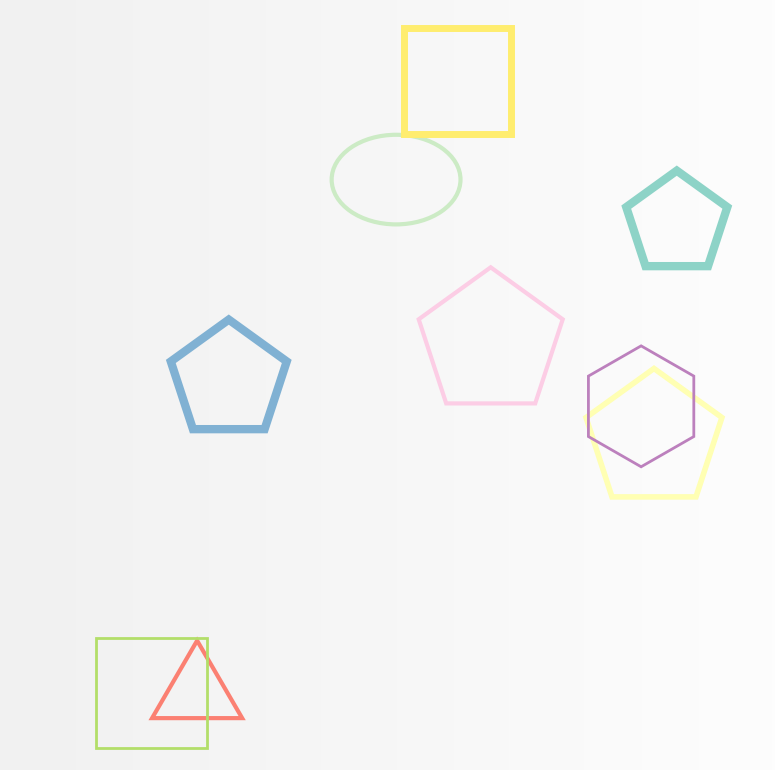[{"shape": "pentagon", "thickness": 3, "radius": 0.34, "center": [0.873, 0.71]}, {"shape": "pentagon", "thickness": 2, "radius": 0.46, "center": [0.844, 0.429]}, {"shape": "triangle", "thickness": 1.5, "radius": 0.34, "center": [0.254, 0.101]}, {"shape": "pentagon", "thickness": 3, "radius": 0.39, "center": [0.295, 0.506]}, {"shape": "square", "thickness": 1, "radius": 0.36, "center": [0.195, 0.1]}, {"shape": "pentagon", "thickness": 1.5, "radius": 0.49, "center": [0.633, 0.555]}, {"shape": "hexagon", "thickness": 1, "radius": 0.39, "center": [0.827, 0.472]}, {"shape": "oval", "thickness": 1.5, "radius": 0.42, "center": [0.511, 0.767]}, {"shape": "square", "thickness": 2.5, "radius": 0.34, "center": [0.59, 0.895]}]